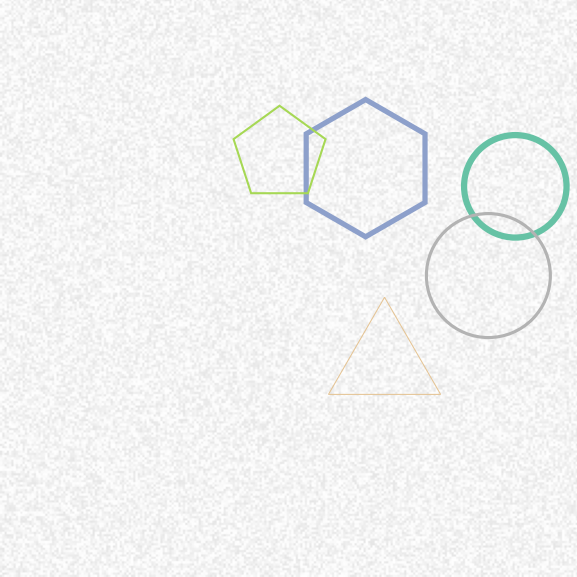[{"shape": "circle", "thickness": 3, "radius": 0.44, "center": [0.892, 0.676]}, {"shape": "hexagon", "thickness": 2.5, "radius": 0.59, "center": [0.633, 0.708]}, {"shape": "pentagon", "thickness": 1, "radius": 0.42, "center": [0.484, 0.732]}, {"shape": "triangle", "thickness": 0.5, "radius": 0.56, "center": [0.666, 0.372]}, {"shape": "circle", "thickness": 1.5, "radius": 0.54, "center": [0.846, 0.522]}]